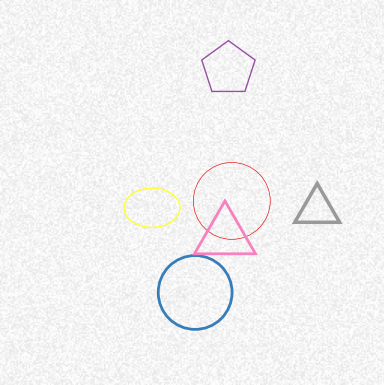[{"shape": "circle", "thickness": 0.5, "radius": 0.5, "center": [0.602, 0.478]}, {"shape": "circle", "thickness": 2, "radius": 0.48, "center": [0.507, 0.24]}, {"shape": "pentagon", "thickness": 1, "radius": 0.36, "center": [0.593, 0.822]}, {"shape": "oval", "thickness": 1, "radius": 0.36, "center": [0.395, 0.46]}, {"shape": "triangle", "thickness": 2, "radius": 0.46, "center": [0.584, 0.387]}, {"shape": "triangle", "thickness": 2.5, "radius": 0.34, "center": [0.824, 0.456]}]